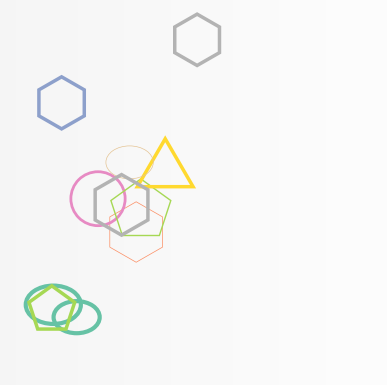[{"shape": "oval", "thickness": 3, "radius": 0.36, "center": [0.138, 0.208]}, {"shape": "oval", "thickness": 3, "radius": 0.3, "center": [0.198, 0.176]}, {"shape": "hexagon", "thickness": 0.5, "radius": 0.39, "center": [0.351, 0.397]}, {"shape": "hexagon", "thickness": 2.5, "radius": 0.34, "center": [0.159, 0.733]}, {"shape": "circle", "thickness": 2, "radius": 0.35, "center": [0.253, 0.484]}, {"shape": "pentagon", "thickness": 1, "radius": 0.41, "center": [0.363, 0.454]}, {"shape": "pentagon", "thickness": 2.5, "radius": 0.31, "center": [0.134, 0.195]}, {"shape": "triangle", "thickness": 2.5, "radius": 0.41, "center": [0.426, 0.557]}, {"shape": "oval", "thickness": 0.5, "radius": 0.31, "center": [0.334, 0.578]}, {"shape": "hexagon", "thickness": 2.5, "radius": 0.33, "center": [0.509, 0.897]}, {"shape": "hexagon", "thickness": 2.5, "radius": 0.39, "center": [0.314, 0.468]}]